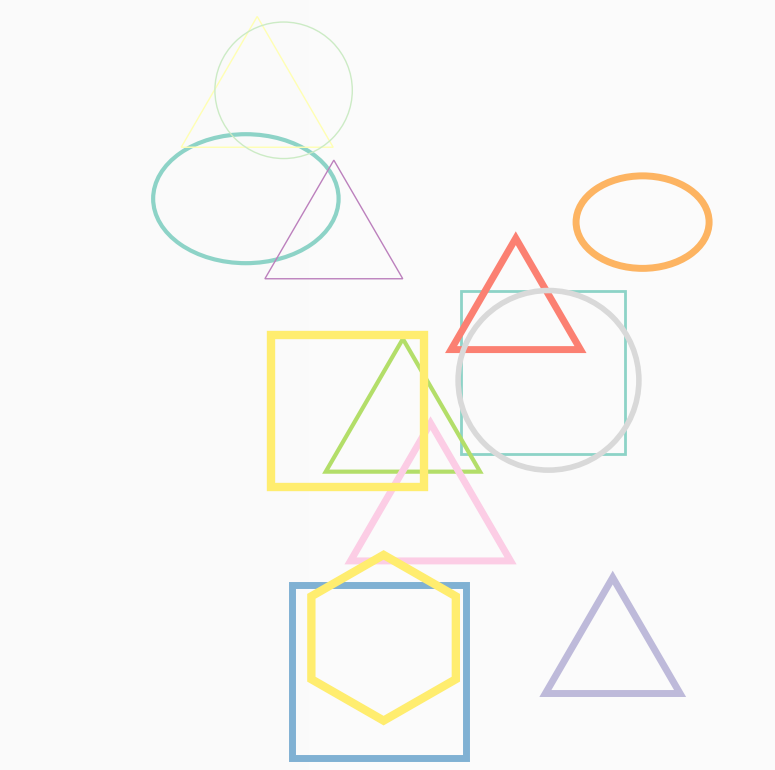[{"shape": "square", "thickness": 1, "radius": 0.53, "center": [0.701, 0.516]}, {"shape": "oval", "thickness": 1.5, "radius": 0.6, "center": [0.317, 0.742]}, {"shape": "triangle", "thickness": 0.5, "radius": 0.57, "center": [0.332, 0.865]}, {"shape": "triangle", "thickness": 2.5, "radius": 0.5, "center": [0.791, 0.15]}, {"shape": "triangle", "thickness": 2.5, "radius": 0.48, "center": [0.666, 0.594]}, {"shape": "square", "thickness": 2.5, "radius": 0.56, "center": [0.489, 0.128]}, {"shape": "oval", "thickness": 2.5, "radius": 0.43, "center": [0.829, 0.712]}, {"shape": "triangle", "thickness": 1.5, "radius": 0.57, "center": [0.52, 0.445]}, {"shape": "triangle", "thickness": 2.5, "radius": 0.6, "center": [0.556, 0.331]}, {"shape": "circle", "thickness": 2, "radius": 0.58, "center": [0.708, 0.506]}, {"shape": "triangle", "thickness": 0.5, "radius": 0.51, "center": [0.431, 0.689]}, {"shape": "circle", "thickness": 0.5, "radius": 0.44, "center": [0.366, 0.883]}, {"shape": "square", "thickness": 3, "radius": 0.49, "center": [0.448, 0.466]}, {"shape": "hexagon", "thickness": 3, "radius": 0.54, "center": [0.495, 0.172]}]